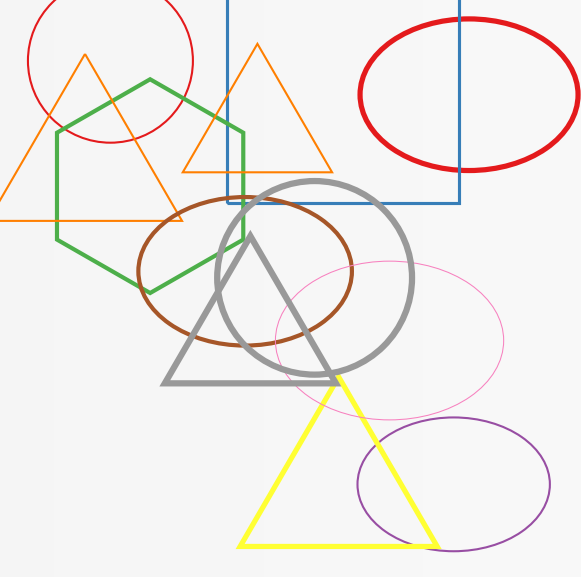[{"shape": "oval", "thickness": 2.5, "radius": 0.94, "center": [0.807, 0.835]}, {"shape": "circle", "thickness": 1, "radius": 0.71, "center": [0.19, 0.894]}, {"shape": "square", "thickness": 1.5, "radius": 1.0, "center": [0.59, 0.848]}, {"shape": "hexagon", "thickness": 2, "radius": 0.93, "center": [0.258, 0.677]}, {"shape": "oval", "thickness": 1, "radius": 0.83, "center": [0.781, 0.16]}, {"shape": "triangle", "thickness": 1, "radius": 0.96, "center": [0.146, 0.713]}, {"shape": "triangle", "thickness": 1, "radius": 0.74, "center": [0.443, 0.775]}, {"shape": "triangle", "thickness": 2.5, "radius": 0.98, "center": [0.583, 0.151]}, {"shape": "oval", "thickness": 2, "radius": 0.92, "center": [0.422, 0.529]}, {"shape": "oval", "thickness": 0.5, "radius": 0.98, "center": [0.67, 0.409]}, {"shape": "triangle", "thickness": 3, "radius": 0.85, "center": [0.431, 0.42]}, {"shape": "circle", "thickness": 3, "radius": 0.84, "center": [0.541, 0.518]}]